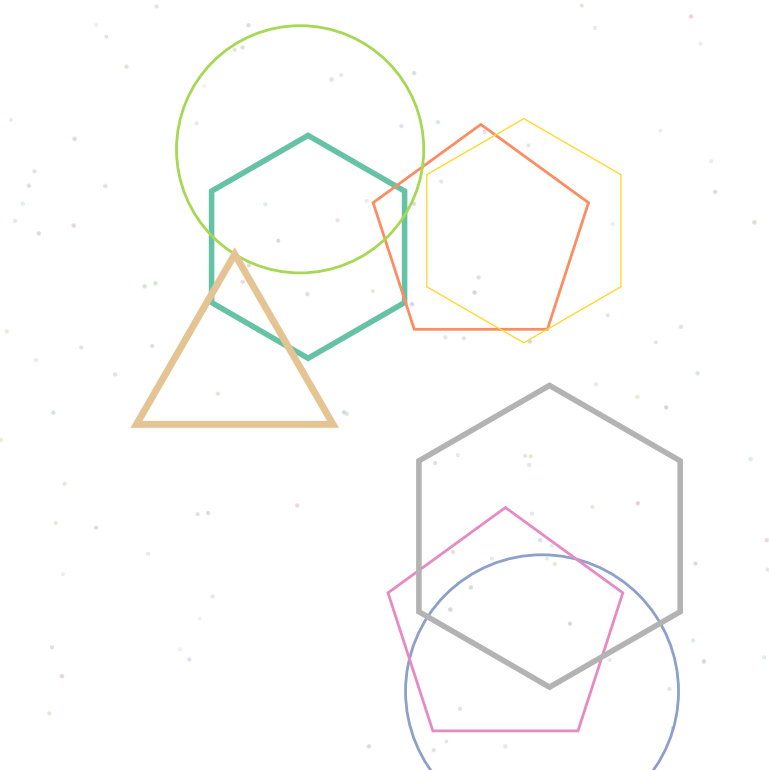[{"shape": "hexagon", "thickness": 2, "radius": 0.72, "center": [0.4, 0.679]}, {"shape": "pentagon", "thickness": 1, "radius": 0.74, "center": [0.624, 0.691]}, {"shape": "circle", "thickness": 1, "radius": 0.89, "center": [0.704, 0.102]}, {"shape": "pentagon", "thickness": 1, "radius": 0.8, "center": [0.656, 0.181]}, {"shape": "circle", "thickness": 1, "radius": 0.8, "center": [0.39, 0.806]}, {"shape": "hexagon", "thickness": 0.5, "radius": 0.73, "center": [0.68, 0.7]}, {"shape": "triangle", "thickness": 2.5, "radius": 0.74, "center": [0.305, 0.523]}, {"shape": "hexagon", "thickness": 2, "radius": 0.98, "center": [0.714, 0.304]}]